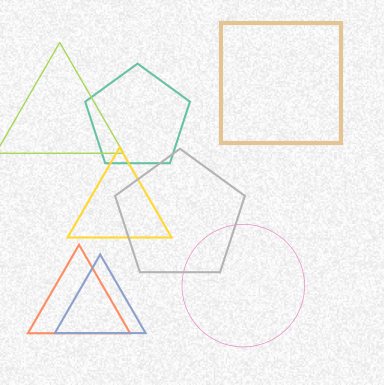[{"shape": "pentagon", "thickness": 1.5, "radius": 0.71, "center": [0.357, 0.692]}, {"shape": "triangle", "thickness": 1.5, "radius": 0.77, "center": [0.205, 0.211]}, {"shape": "triangle", "thickness": 1.5, "radius": 0.68, "center": [0.26, 0.203]}, {"shape": "circle", "thickness": 0.5, "radius": 0.8, "center": [0.632, 0.258]}, {"shape": "triangle", "thickness": 1, "radius": 0.96, "center": [0.155, 0.698]}, {"shape": "triangle", "thickness": 1.5, "radius": 0.78, "center": [0.311, 0.461]}, {"shape": "square", "thickness": 3, "radius": 0.78, "center": [0.73, 0.785]}, {"shape": "pentagon", "thickness": 1.5, "radius": 0.89, "center": [0.467, 0.436]}]